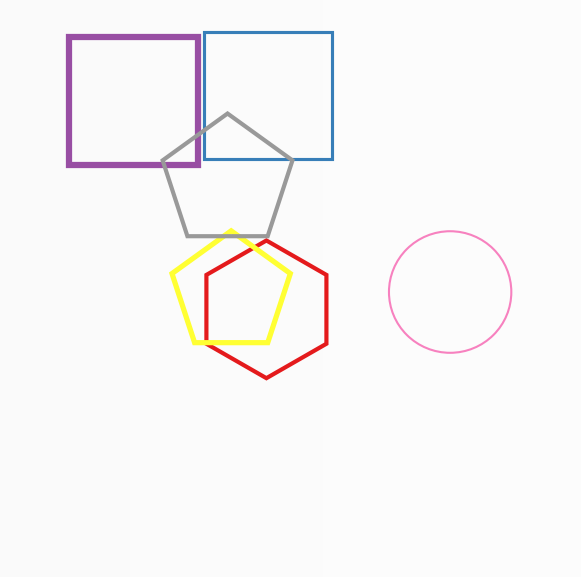[{"shape": "hexagon", "thickness": 2, "radius": 0.6, "center": [0.458, 0.463]}, {"shape": "square", "thickness": 1.5, "radius": 0.55, "center": [0.462, 0.834]}, {"shape": "square", "thickness": 3, "radius": 0.55, "center": [0.23, 0.825]}, {"shape": "pentagon", "thickness": 2.5, "radius": 0.54, "center": [0.398, 0.492]}, {"shape": "circle", "thickness": 1, "radius": 0.53, "center": [0.774, 0.493]}, {"shape": "pentagon", "thickness": 2, "radius": 0.59, "center": [0.391, 0.685]}]